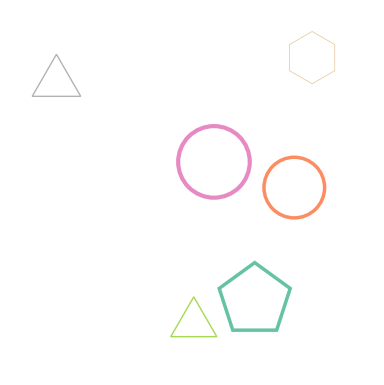[{"shape": "pentagon", "thickness": 2.5, "radius": 0.48, "center": [0.662, 0.221]}, {"shape": "circle", "thickness": 2.5, "radius": 0.39, "center": [0.764, 0.513]}, {"shape": "circle", "thickness": 3, "radius": 0.46, "center": [0.556, 0.58]}, {"shape": "triangle", "thickness": 1, "radius": 0.34, "center": [0.503, 0.16]}, {"shape": "hexagon", "thickness": 0.5, "radius": 0.34, "center": [0.811, 0.85]}, {"shape": "triangle", "thickness": 1, "radius": 0.36, "center": [0.147, 0.786]}]